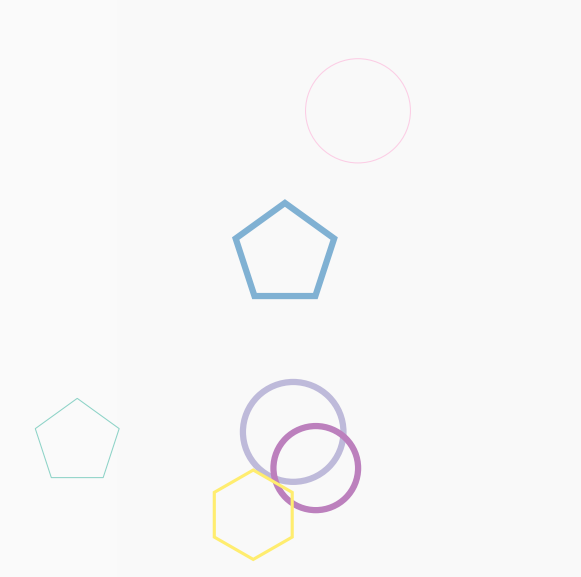[{"shape": "pentagon", "thickness": 0.5, "radius": 0.38, "center": [0.133, 0.233]}, {"shape": "circle", "thickness": 3, "radius": 0.43, "center": [0.504, 0.251]}, {"shape": "pentagon", "thickness": 3, "radius": 0.45, "center": [0.49, 0.559]}, {"shape": "circle", "thickness": 0.5, "radius": 0.45, "center": [0.616, 0.807]}, {"shape": "circle", "thickness": 3, "radius": 0.36, "center": [0.543, 0.189]}, {"shape": "hexagon", "thickness": 1.5, "radius": 0.39, "center": [0.436, 0.108]}]